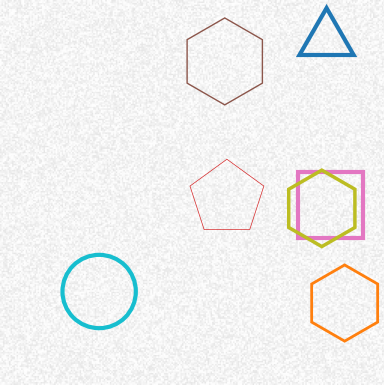[{"shape": "triangle", "thickness": 3, "radius": 0.41, "center": [0.848, 0.898]}, {"shape": "hexagon", "thickness": 2, "radius": 0.49, "center": [0.895, 0.213]}, {"shape": "pentagon", "thickness": 0.5, "radius": 0.5, "center": [0.589, 0.486]}, {"shape": "hexagon", "thickness": 1, "radius": 0.56, "center": [0.584, 0.84]}, {"shape": "square", "thickness": 3, "radius": 0.43, "center": [0.858, 0.467]}, {"shape": "hexagon", "thickness": 2.5, "radius": 0.5, "center": [0.836, 0.459]}, {"shape": "circle", "thickness": 3, "radius": 0.48, "center": [0.258, 0.243]}]